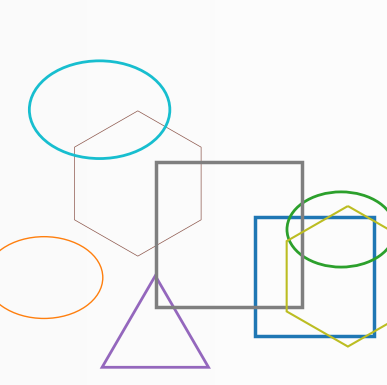[{"shape": "square", "thickness": 2.5, "radius": 0.77, "center": [0.811, 0.282]}, {"shape": "oval", "thickness": 1, "radius": 0.76, "center": [0.114, 0.279]}, {"shape": "oval", "thickness": 2, "radius": 0.7, "center": [0.88, 0.404]}, {"shape": "triangle", "thickness": 2, "radius": 0.79, "center": [0.401, 0.125]}, {"shape": "hexagon", "thickness": 0.5, "radius": 0.94, "center": [0.356, 0.523]}, {"shape": "square", "thickness": 2.5, "radius": 0.94, "center": [0.59, 0.391]}, {"shape": "hexagon", "thickness": 1.5, "radius": 0.91, "center": [0.898, 0.282]}, {"shape": "oval", "thickness": 2, "radius": 0.91, "center": [0.257, 0.715]}]